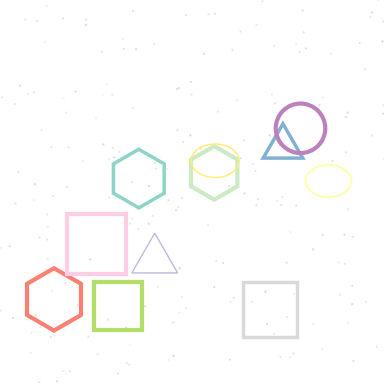[{"shape": "hexagon", "thickness": 2.5, "radius": 0.38, "center": [0.361, 0.536]}, {"shape": "oval", "thickness": 1.5, "radius": 0.3, "center": [0.853, 0.53]}, {"shape": "triangle", "thickness": 1, "radius": 0.34, "center": [0.402, 0.325]}, {"shape": "hexagon", "thickness": 3, "radius": 0.4, "center": [0.14, 0.222]}, {"shape": "triangle", "thickness": 2.5, "radius": 0.3, "center": [0.735, 0.619]}, {"shape": "square", "thickness": 3, "radius": 0.31, "center": [0.306, 0.205]}, {"shape": "square", "thickness": 3, "radius": 0.38, "center": [0.251, 0.366]}, {"shape": "square", "thickness": 2.5, "radius": 0.35, "center": [0.701, 0.196]}, {"shape": "circle", "thickness": 3, "radius": 0.32, "center": [0.781, 0.667]}, {"shape": "hexagon", "thickness": 3, "radius": 0.35, "center": [0.556, 0.551]}, {"shape": "oval", "thickness": 1, "radius": 0.31, "center": [0.559, 0.582]}]